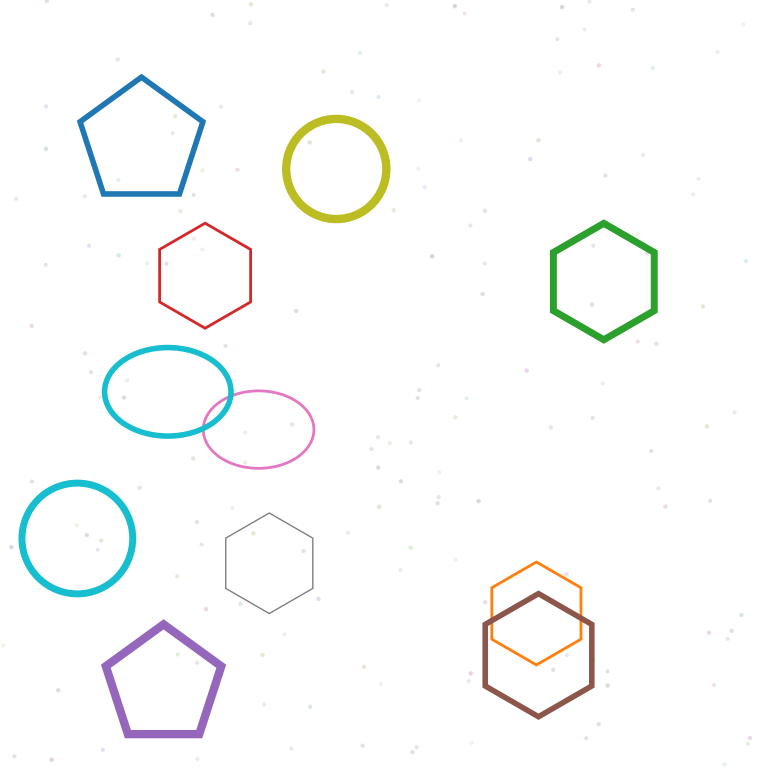[{"shape": "pentagon", "thickness": 2, "radius": 0.42, "center": [0.184, 0.816]}, {"shape": "hexagon", "thickness": 1, "radius": 0.33, "center": [0.697, 0.203]}, {"shape": "hexagon", "thickness": 2.5, "radius": 0.38, "center": [0.784, 0.634]}, {"shape": "hexagon", "thickness": 1, "radius": 0.34, "center": [0.266, 0.642]}, {"shape": "pentagon", "thickness": 3, "radius": 0.39, "center": [0.212, 0.11]}, {"shape": "hexagon", "thickness": 2, "radius": 0.4, "center": [0.699, 0.149]}, {"shape": "oval", "thickness": 1, "radius": 0.36, "center": [0.336, 0.442]}, {"shape": "hexagon", "thickness": 0.5, "radius": 0.33, "center": [0.35, 0.268]}, {"shape": "circle", "thickness": 3, "radius": 0.33, "center": [0.437, 0.781]}, {"shape": "oval", "thickness": 2, "radius": 0.41, "center": [0.218, 0.491]}, {"shape": "circle", "thickness": 2.5, "radius": 0.36, "center": [0.1, 0.301]}]